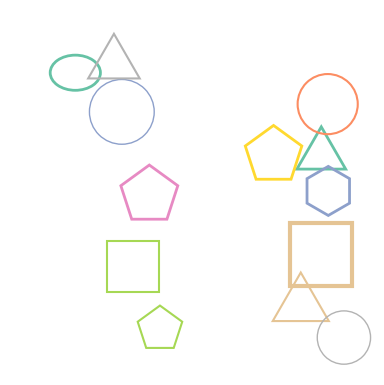[{"shape": "triangle", "thickness": 2, "radius": 0.37, "center": [0.834, 0.597]}, {"shape": "oval", "thickness": 2, "radius": 0.33, "center": [0.196, 0.811]}, {"shape": "circle", "thickness": 1.5, "radius": 0.39, "center": [0.851, 0.73]}, {"shape": "circle", "thickness": 1, "radius": 0.42, "center": [0.316, 0.709]}, {"shape": "hexagon", "thickness": 2, "radius": 0.32, "center": [0.853, 0.504]}, {"shape": "pentagon", "thickness": 2, "radius": 0.39, "center": [0.388, 0.494]}, {"shape": "pentagon", "thickness": 1.5, "radius": 0.3, "center": [0.415, 0.146]}, {"shape": "square", "thickness": 1.5, "radius": 0.33, "center": [0.345, 0.309]}, {"shape": "pentagon", "thickness": 2, "radius": 0.39, "center": [0.711, 0.597]}, {"shape": "triangle", "thickness": 1.5, "radius": 0.42, "center": [0.781, 0.208]}, {"shape": "square", "thickness": 3, "radius": 0.41, "center": [0.834, 0.339]}, {"shape": "circle", "thickness": 1, "radius": 0.35, "center": [0.893, 0.123]}, {"shape": "triangle", "thickness": 1.5, "radius": 0.39, "center": [0.296, 0.835]}]